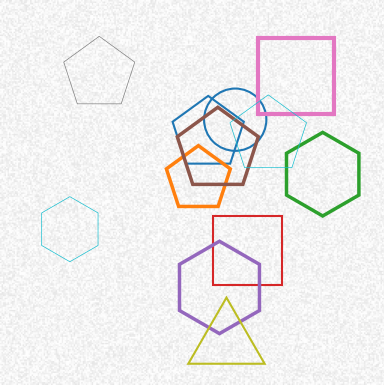[{"shape": "circle", "thickness": 1.5, "radius": 0.4, "center": [0.611, 0.689]}, {"shape": "pentagon", "thickness": 1.5, "radius": 0.49, "center": [0.541, 0.654]}, {"shape": "pentagon", "thickness": 2.5, "radius": 0.44, "center": [0.515, 0.534]}, {"shape": "hexagon", "thickness": 2.5, "radius": 0.54, "center": [0.838, 0.548]}, {"shape": "square", "thickness": 1.5, "radius": 0.45, "center": [0.642, 0.348]}, {"shape": "hexagon", "thickness": 2.5, "radius": 0.6, "center": [0.57, 0.253]}, {"shape": "pentagon", "thickness": 2.5, "radius": 0.55, "center": [0.566, 0.611]}, {"shape": "square", "thickness": 3, "radius": 0.49, "center": [0.77, 0.802]}, {"shape": "pentagon", "thickness": 0.5, "radius": 0.48, "center": [0.258, 0.809]}, {"shape": "triangle", "thickness": 1.5, "radius": 0.57, "center": [0.588, 0.112]}, {"shape": "pentagon", "thickness": 0.5, "radius": 0.52, "center": [0.697, 0.649]}, {"shape": "hexagon", "thickness": 0.5, "radius": 0.42, "center": [0.181, 0.405]}]